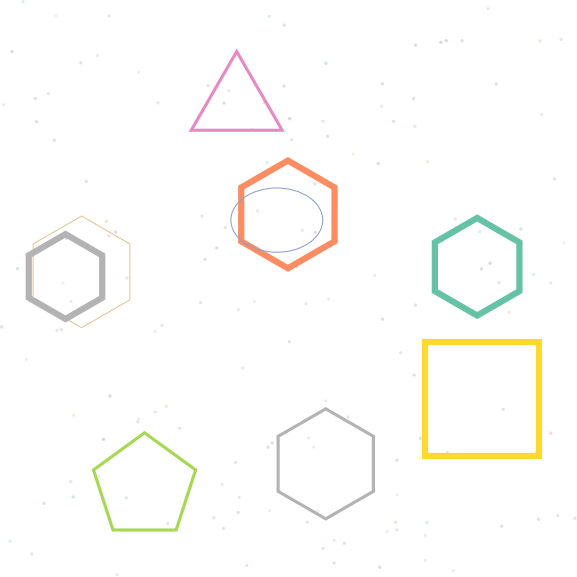[{"shape": "hexagon", "thickness": 3, "radius": 0.42, "center": [0.826, 0.537]}, {"shape": "hexagon", "thickness": 3, "radius": 0.47, "center": [0.498, 0.628]}, {"shape": "oval", "thickness": 0.5, "radius": 0.4, "center": [0.479, 0.618]}, {"shape": "triangle", "thickness": 1.5, "radius": 0.45, "center": [0.41, 0.819]}, {"shape": "pentagon", "thickness": 1.5, "radius": 0.47, "center": [0.25, 0.157]}, {"shape": "square", "thickness": 3, "radius": 0.49, "center": [0.834, 0.309]}, {"shape": "hexagon", "thickness": 0.5, "radius": 0.48, "center": [0.141, 0.528]}, {"shape": "hexagon", "thickness": 3, "radius": 0.37, "center": [0.113, 0.52]}, {"shape": "hexagon", "thickness": 1.5, "radius": 0.48, "center": [0.564, 0.196]}]